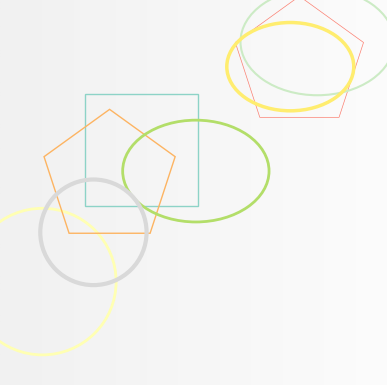[{"shape": "square", "thickness": 1, "radius": 0.73, "center": [0.365, 0.61]}, {"shape": "circle", "thickness": 2, "radius": 0.95, "center": [0.109, 0.269]}, {"shape": "pentagon", "thickness": 0.5, "radius": 0.87, "center": [0.773, 0.836]}, {"shape": "pentagon", "thickness": 1, "radius": 0.89, "center": [0.283, 0.538]}, {"shape": "oval", "thickness": 2, "radius": 0.94, "center": [0.505, 0.556]}, {"shape": "circle", "thickness": 3, "radius": 0.69, "center": [0.241, 0.397]}, {"shape": "oval", "thickness": 1.5, "radius": 0.99, "center": [0.819, 0.891]}, {"shape": "oval", "thickness": 2.5, "radius": 0.82, "center": [0.749, 0.827]}]